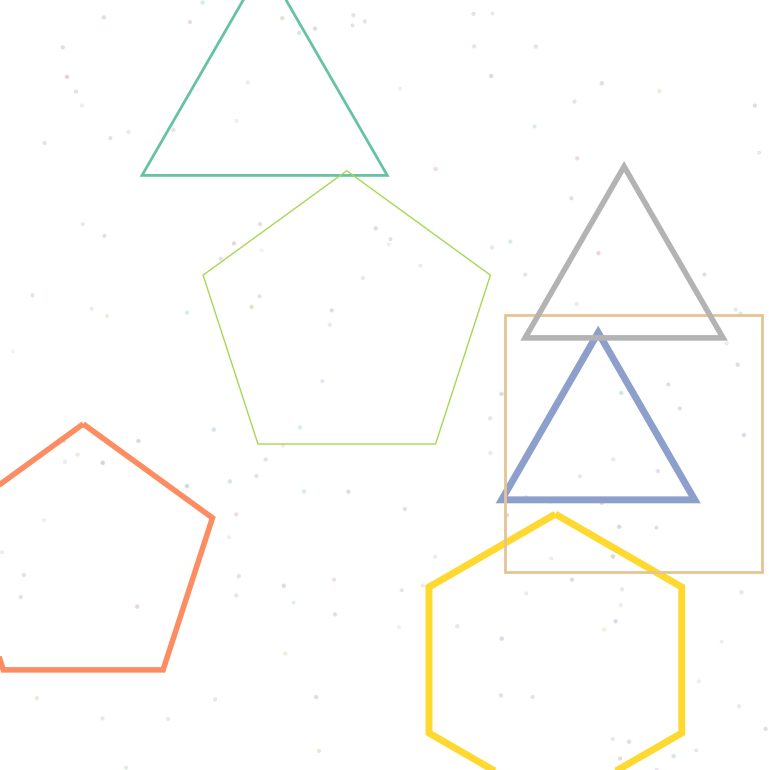[{"shape": "triangle", "thickness": 1, "radius": 0.92, "center": [0.344, 0.864]}, {"shape": "pentagon", "thickness": 2, "radius": 0.88, "center": [0.108, 0.273]}, {"shape": "triangle", "thickness": 2.5, "radius": 0.72, "center": [0.777, 0.423]}, {"shape": "pentagon", "thickness": 0.5, "radius": 0.98, "center": [0.45, 0.582]}, {"shape": "hexagon", "thickness": 2.5, "radius": 0.95, "center": [0.721, 0.143]}, {"shape": "square", "thickness": 1, "radius": 0.83, "center": [0.823, 0.424]}, {"shape": "triangle", "thickness": 2, "radius": 0.74, "center": [0.81, 0.635]}]